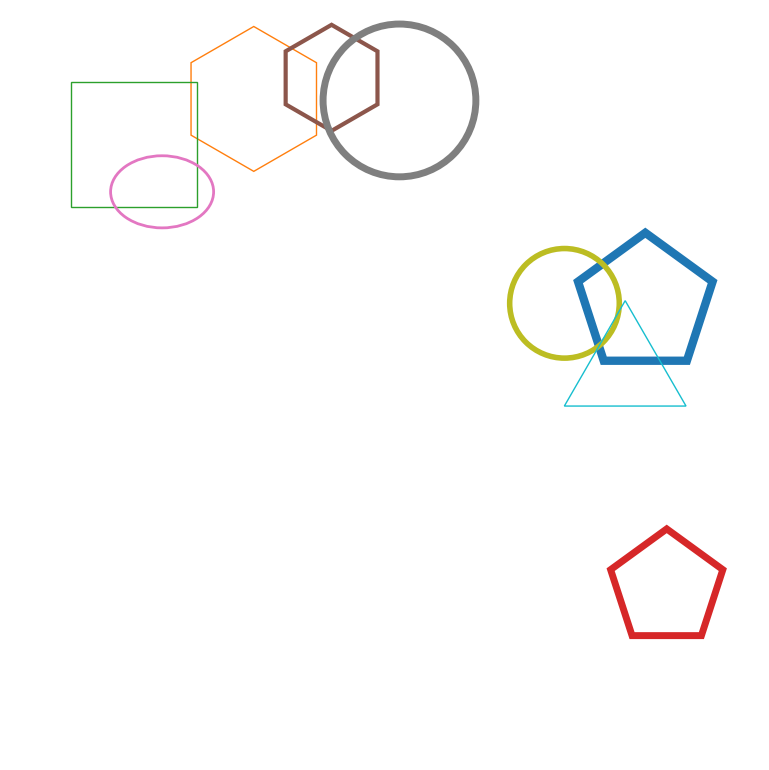[{"shape": "pentagon", "thickness": 3, "radius": 0.46, "center": [0.838, 0.606]}, {"shape": "hexagon", "thickness": 0.5, "radius": 0.47, "center": [0.33, 0.872]}, {"shape": "square", "thickness": 0.5, "radius": 0.41, "center": [0.174, 0.813]}, {"shape": "pentagon", "thickness": 2.5, "radius": 0.38, "center": [0.866, 0.236]}, {"shape": "hexagon", "thickness": 1.5, "radius": 0.34, "center": [0.431, 0.899]}, {"shape": "oval", "thickness": 1, "radius": 0.33, "center": [0.211, 0.751]}, {"shape": "circle", "thickness": 2.5, "radius": 0.5, "center": [0.519, 0.87]}, {"shape": "circle", "thickness": 2, "radius": 0.36, "center": [0.733, 0.606]}, {"shape": "triangle", "thickness": 0.5, "radius": 0.46, "center": [0.812, 0.518]}]